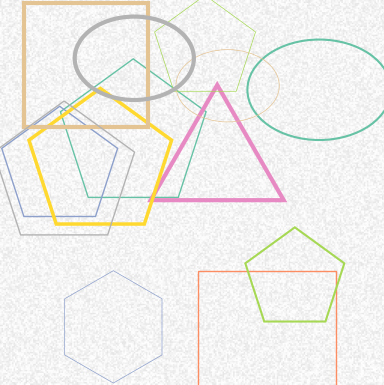[{"shape": "oval", "thickness": 1.5, "radius": 0.93, "center": [0.829, 0.767]}, {"shape": "pentagon", "thickness": 1, "radius": 0.99, "center": [0.346, 0.648]}, {"shape": "square", "thickness": 1, "radius": 0.9, "center": [0.694, 0.116]}, {"shape": "pentagon", "thickness": 1, "radius": 0.79, "center": [0.155, 0.566]}, {"shape": "hexagon", "thickness": 0.5, "radius": 0.73, "center": [0.294, 0.151]}, {"shape": "triangle", "thickness": 3, "radius": 1.0, "center": [0.564, 0.58]}, {"shape": "pentagon", "thickness": 1.5, "radius": 0.68, "center": [0.766, 0.274]}, {"shape": "pentagon", "thickness": 0.5, "radius": 0.69, "center": [0.533, 0.874]}, {"shape": "pentagon", "thickness": 2.5, "radius": 0.97, "center": [0.26, 0.576]}, {"shape": "oval", "thickness": 0.5, "radius": 0.67, "center": [0.591, 0.777]}, {"shape": "square", "thickness": 3, "radius": 0.8, "center": [0.223, 0.831]}, {"shape": "pentagon", "thickness": 1, "radius": 0.96, "center": [0.167, 0.545]}, {"shape": "oval", "thickness": 3, "radius": 0.77, "center": [0.349, 0.849]}]